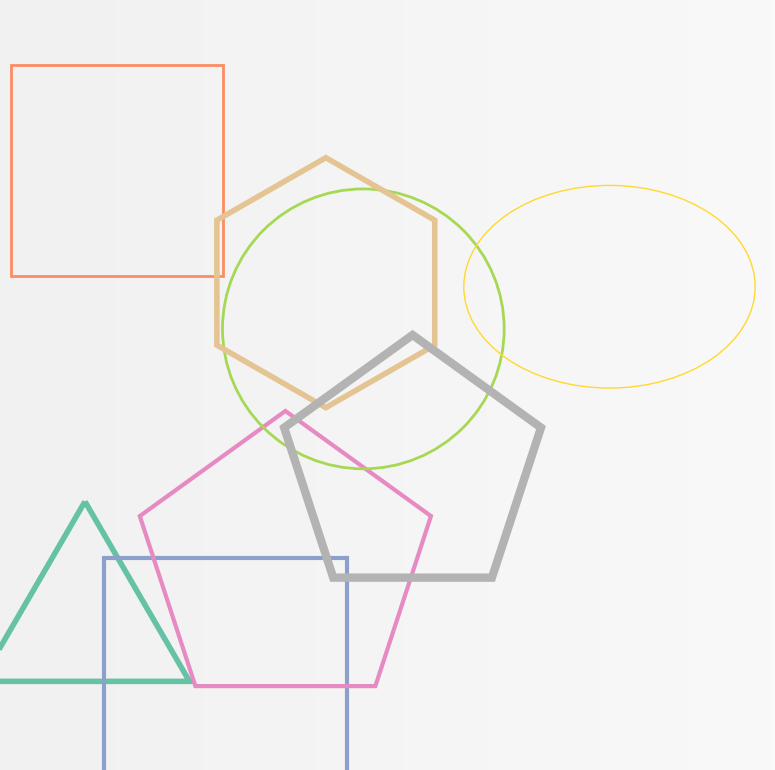[{"shape": "triangle", "thickness": 2, "radius": 0.78, "center": [0.11, 0.193]}, {"shape": "square", "thickness": 1, "radius": 0.68, "center": [0.152, 0.778]}, {"shape": "square", "thickness": 1.5, "radius": 0.78, "center": [0.291, 0.119]}, {"shape": "pentagon", "thickness": 1.5, "radius": 0.99, "center": [0.368, 0.269]}, {"shape": "circle", "thickness": 1, "radius": 0.91, "center": [0.469, 0.573]}, {"shape": "oval", "thickness": 0.5, "radius": 0.94, "center": [0.786, 0.628]}, {"shape": "hexagon", "thickness": 2, "radius": 0.81, "center": [0.42, 0.633]}, {"shape": "pentagon", "thickness": 3, "radius": 0.87, "center": [0.532, 0.391]}]